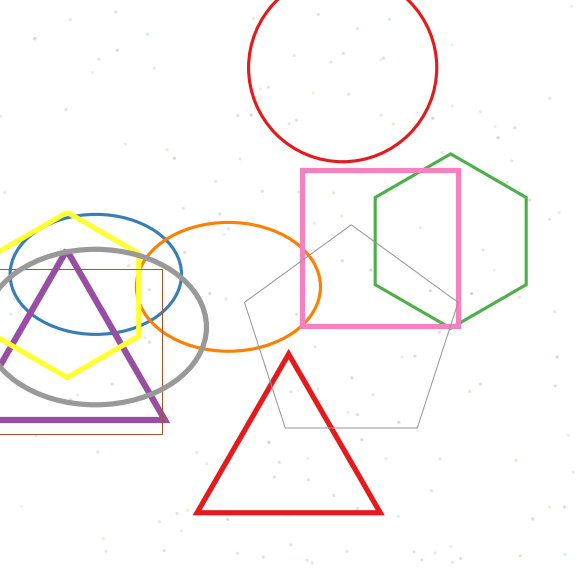[{"shape": "circle", "thickness": 1.5, "radius": 0.81, "center": [0.593, 0.882]}, {"shape": "triangle", "thickness": 2.5, "radius": 0.92, "center": [0.5, 0.203]}, {"shape": "oval", "thickness": 1.5, "radius": 0.74, "center": [0.166, 0.524]}, {"shape": "hexagon", "thickness": 1.5, "radius": 0.75, "center": [0.78, 0.582]}, {"shape": "triangle", "thickness": 3, "radius": 0.98, "center": [0.116, 0.37]}, {"shape": "oval", "thickness": 1.5, "radius": 0.8, "center": [0.396, 0.502]}, {"shape": "hexagon", "thickness": 2.5, "radius": 0.72, "center": [0.116, 0.488]}, {"shape": "square", "thickness": 0.5, "radius": 0.72, "center": [0.138, 0.39]}, {"shape": "square", "thickness": 2.5, "radius": 0.68, "center": [0.658, 0.57]}, {"shape": "oval", "thickness": 2.5, "radius": 0.96, "center": [0.165, 0.433]}, {"shape": "pentagon", "thickness": 0.5, "radius": 0.97, "center": [0.608, 0.415]}]